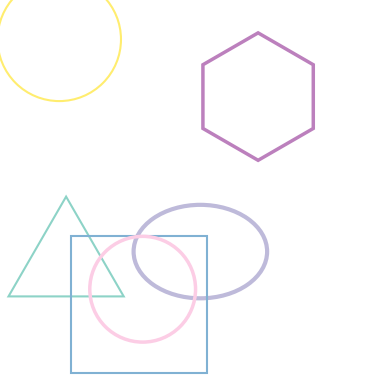[{"shape": "triangle", "thickness": 1.5, "radius": 0.86, "center": [0.172, 0.316]}, {"shape": "oval", "thickness": 3, "radius": 0.87, "center": [0.52, 0.347]}, {"shape": "square", "thickness": 1.5, "radius": 0.88, "center": [0.36, 0.209]}, {"shape": "circle", "thickness": 2.5, "radius": 0.69, "center": [0.371, 0.249]}, {"shape": "hexagon", "thickness": 2.5, "radius": 0.83, "center": [0.67, 0.749]}, {"shape": "circle", "thickness": 1.5, "radius": 0.8, "center": [0.154, 0.898]}]